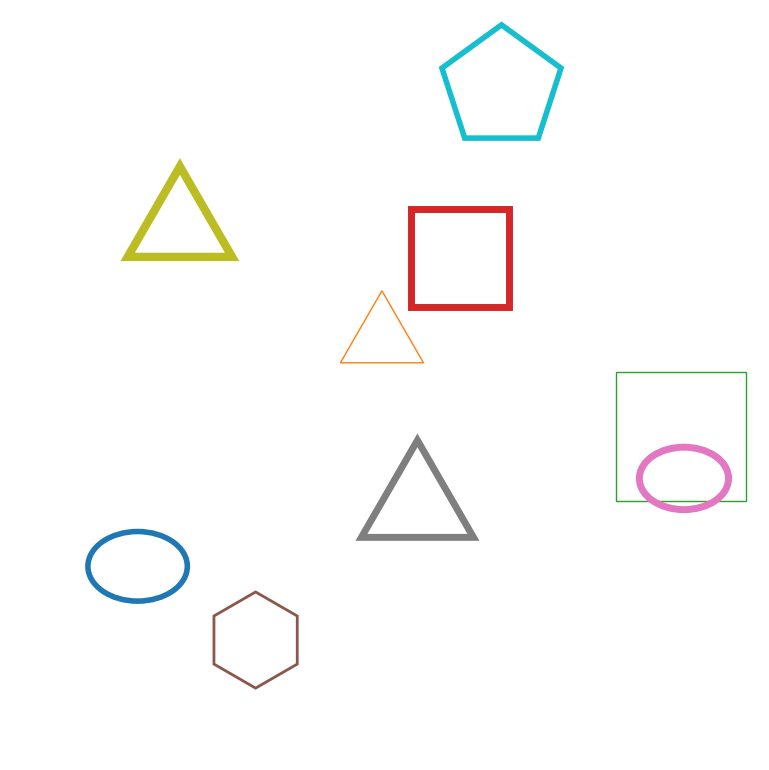[{"shape": "oval", "thickness": 2, "radius": 0.32, "center": [0.179, 0.265]}, {"shape": "triangle", "thickness": 0.5, "radius": 0.31, "center": [0.496, 0.56]}, {"shape": "square", "thickness": 0.5, "radius": 0.42, "center": [0.884, 0.433]}, {"shape": "square", "thickness": 2.5, "radius": 0.32, "center": [0.597, 0.664]}, {"shape": "hexagon", "thickness": 1, "radius": 0.31, "center": [0.332, 0.169]}, {"shape": "oval", "thickness": 2.5, "radius": 0.29, "center": [0.888, 0.379]}, {"shape": "triangle", "thickness": 2.5, "radius": 0.42, "center": [0.542, 0.344]}, {"shape": "triangle", "thickness": 3, "radius": 0.39, "center": [0.234, 0.706]}, {"shape": "pentagon", "thickness": 2, "radius": 0.41, "center": [0.651, 0.886]}]